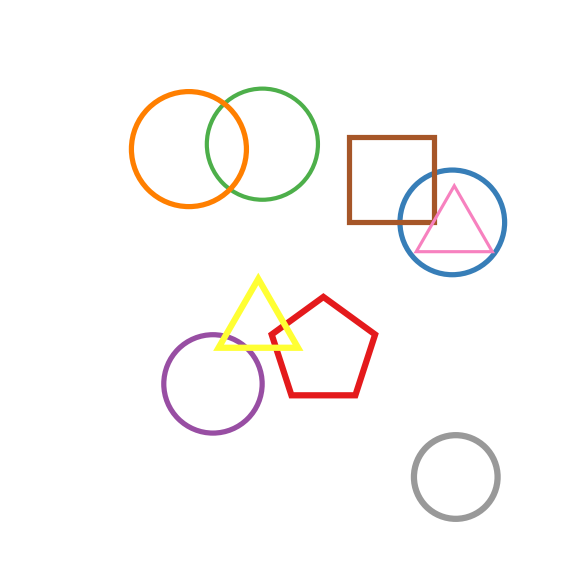[{"shape": "pentagon", "thickness": 3, "radius": 0.47, "center": [0.56, 0.391]}, {"shape": "circle", "thickness": 2.5, "radius": 0.45, "center": [0.783, 0.614]}, {"shape": "circle", "thickness": 2, "radius": 0.48, "center": [0.454, 0.749]}, {"shape": "circle", "thickness": 2.5, "radius": 0.43, "center": [0.369, 0.334]}, {"shape": "circle", "thickness": 2.5, "radius": 0.5, "center": [0.327, 0.741]}, {"shape": "triangle", "thickness": 3, "radius": 0.4, "center": [0.447, 0.437]}, {"shape": "square", "thickness": 2.5, "radius": 0.37, "center": [0.678, 0.689]}, {"shape": "triangle", "thickness": 1.5, "radius": 0.38, "center": [0.787, 0.601]}, {"shape": "circle", "thickness": 3, "radius": 0.36, "center": [0.789, 0.173]}]